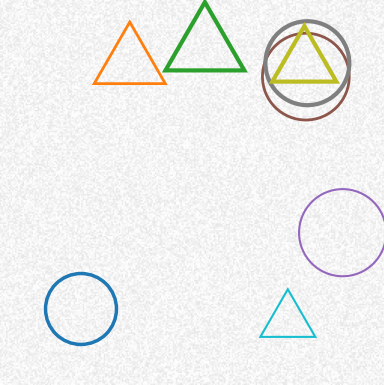[{"shape": "circle", "thickness": 2.5, "radius": 0.46, "center": [0.21, 0.197]}, {"shape": "triangle", "thickness": 2, "radius": 0.53, "center": [0.337, 0.836]}, {"shape": "triangle", "thickness": 3, "radius": 0.59, "center": [0.532, 0.876]}, {"shape": "circle", "thickness": 1.5, "radius": 0.57, "center": [0.89, 0.396]}, {"shape": "circle", "thickness": 2, "radius": 0.56, "center": [0.794, 0.801]}, {"shape": "circle", "thickness": 3, "radius": 0.54, "center": [0.798, 0.836]}, {"shape": "triangle", "thickness": 3, "radius": 0.48, "center": [0.791, 0.836]}, {"shape": "triangle", "thickness": 1.5, "radius": 0.41, "center": [0.748, 0.166]}]